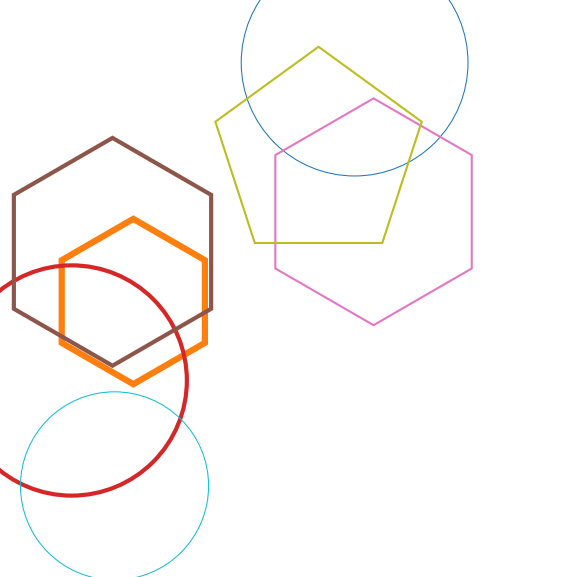[{"shape": "circle", "thickness": 0.5, "radius": 0.98, "center": [0.614, 0.891]}, {"shape": "hexagon", "thickness": 3, "radius": 0.72, "center": [0.231, 0.477]}, {"shape": "circle", "thickness": 2, "radius": 1.0, "center": [0.124, 0.34]}, {"shape": "hexagon", "thickness": 2, "radius": 0.99, "center": [0.195, 0.563]}, {"shape": "hexagon", "thickness": 1, "radius": 0.98, "center": [0.647, 0.632]}, {"shape": "pentagon", "thickness": 1, "radius": 0.94, "center": [0.552, 0.73]}, {"shape": "circle", "thickness": 0.5, "radius": 0.81, "center": [0.198, 0.158]}]